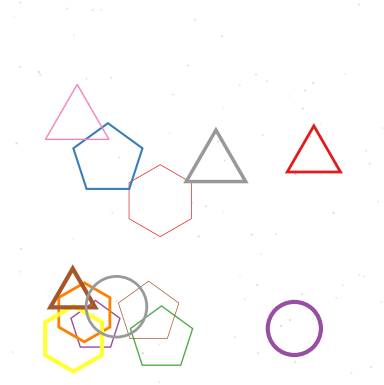[{"shape": "hexagon", "thickness": 0.5, "radius": 0.47, "center": [0.416, 0.479]}, {"shape": "triangle", "thickness": 2, "radius": 0.4, "center": [0.815, 0.593]}, {"shape": "pentagon", "thickness": 1.5, "radius": 0.47, "center": [0.28, 0.586]}, {"shape": "pentagon", "thickness": 1, "radius": 0.43, "center": [0.419, 0.12]}, {"shape": "circle", "thickness": 3, "radius": 0.35, "center": [0.765, 0.147]}, {"shape": "pentagon", "thickness": 1, "radius": 0.33, "center": [0.248, 0.153]}, {"shape": "hexagon", "thickness": 2, "radius": 0.38, "center": [0.219, 0.189]}, {"shape": "hexagon", "thickness": 3, "radius": 0.43, "center": [0.191, 0.12]}, {"shape": "triangle", "thickness": 3, "radius": 0.34, "center": [0.189, 0.235]}, {"shape": "pentagon", "thickness": 0.5, "radius": 0.41, "center": [0.386, 0.187]}, {"shape": "triangle", "thickness": 1, "radius": 0.48, "center": [0.201, 0.686]}, {"shape": "triangle", "thickness": 2.5, "radius": 0.45, "center": [0.561, 0.573]}, {"shape": "circle", "thickness": 2, "radius": 0.39, "center": [0.302, 0.203]}]